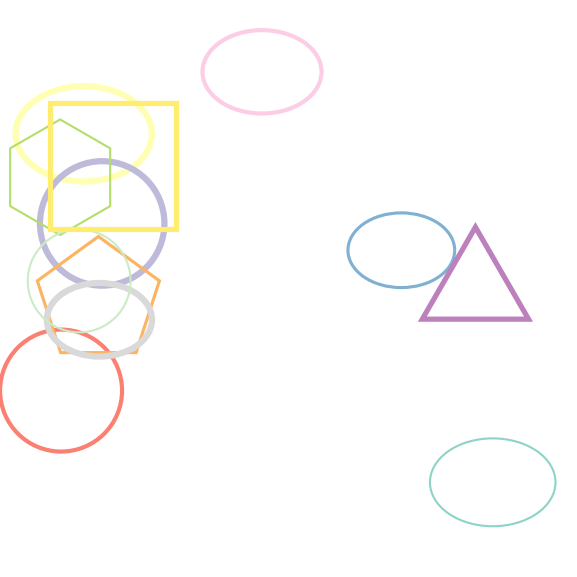[{"shape": "oval", "thickness": 1, "radius": 0.54, "center": [0.853, 0.164]}, {"shape": "oval", "thickness": 3, "radius": 0.59, "center": [0.145, 0.767]}, {"shape": "circle", "thickness": 3, "radius": 0.54, "center": [0.177, 0.612]}, {"shape": "circle", "thickness": 2, "radius": 0.53, "center": [0.106, 0.323]}, {"shape": "oval", "thickness": 1.5, "radius": 0.46, "center": [0.695, 0.566]}, {"shape": "pentagon", "thickness": 1.5, "radius": 0.56, "center": [0.17, 0.478]}, {"shape": "hexagon", "thickness": 1, "radius": 0.5, "center": [0.104, 0.692]}, {"shape": "oval", "thickness": 2, "radius": 0.52, "center": [0.454, 0.875]}, {"shape": "oval", "thickness": 3, "radius": 0.46, "center": [0.172, 0.445]}, {"shape": "triangle", "thickness": 2.5, "radius": 0.53, "center": [0.823, 0.5]}, {"shape": "circle", "thickness": 1, "radius": 0.45, "center": [0.137, 0.513]}, {"shape": "square", "thickness": 2.5, "radius": 0.55, "center": [0.195, 0.712]}]